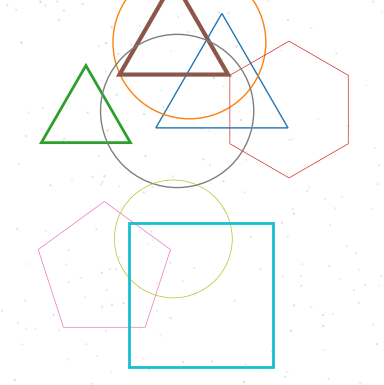[{"shape": "triangle", "thickness": 1, "radius": 0.99, "center": [0.576, 0.767]}, {"shape": "circle", "thickness": 1, "radius": 0.99, "center": [0.492, 0.89]}, {"shape": "triangle", "thickness": 2, "radius": 0.67, "center": [0.223, 0.696]}, {"shape": "hexagon", "thickness": 0.5, "radius": 0.89, "center": [0.751, 0.716]}, {"shape": "triangle", "thickness": 3, "radius": 0.81, "center": [0.451, 0.888]}, {"shape": "pentagon", "thickness": 0.5, "radius": 0.9, "center": [0.271, 0.296]}, {"shape": "circle", "thickness": 1, "radius": 0.99, "center": [0.46, 0.712]}, {"shape": "circle", "thickness": 0.5, "radius": 0.77, "center": [0.45, 0.379]}, {"shape": "square", "thickness": 2, "radius": 0.93, "center": [0.522, 0.235]}]